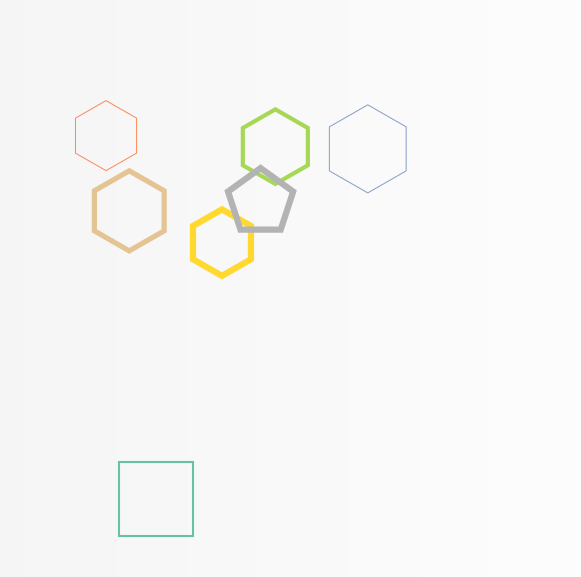[{"shape": "square", "thickness": 1, "radius": 0.32, "center": [0.268, 0.135]}, {"shape": "hexagon", "thickness": 0.5, "radius": 0.3, "center": [0.182, 0.764]}, {"shape": "hexagon", "thickness": 0.5, "radius": 0.38, "center": [0.633, 0.741]}, {"shape": "hexagon", "thickness": 2, "radius": 0.32, "center": [0.474, 0.745]}, {"shape": "hexagon", "thickness": 3, "radius": 0.29, "center": [0.382, 0.579]}, {"shape": "hexagon", "thickness": 2.5, "radius": 0.35, "center": [0.222, 0.634]}, {"shape": "pentagon", "thickness": 3, "radius": 0.29, "center": [0.448, 0.649]}]